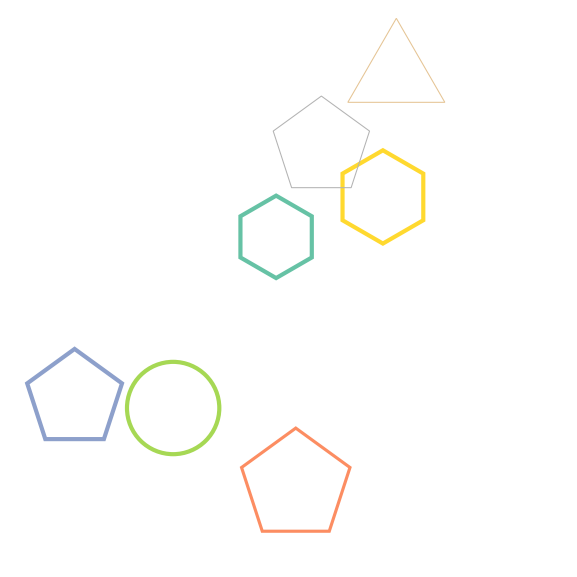[{"shape": "hexagon", "thickness": 2, "radius": 0.36, "center": [0.478, 0.589]}, {"shape": "pentagon", "thickness": 1.5, "radius": 0.49, "center": [0.512, 0.159]}, {"shape": "pentagon", "thickness": 2, "radius": 0.43, "center": [0.129, 0.309]}, {"shape": "circle", "thickness": 2, "radius": 0.4, "center": [0.3, 0.293]}, {"shape": "hexagon", "thickness": 2, "radius": 0.4, "center": [0.663, 0.658]}, {"shape": "triangle", "thickness": 0.5, "radius": 0.48, "center": [0.686, 0.87]}, {"shape": "pentagon", "thickness": 0.5, "radius": 0.44, "center": [0.556, 0.745]}]